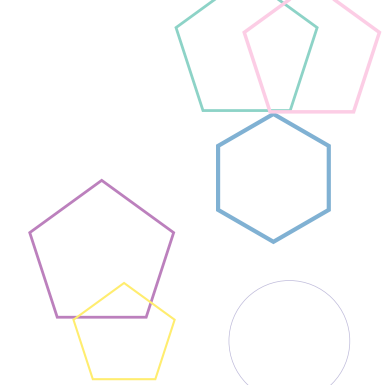[{"shape": "pentagon", "thickness": 2, "radius": 0.96, "center": [0.64, 0.869]}, {"shape": "circle", "thickness": 0.5, "radius": 0.78, "center": [0.752, 0.114]}, {"shape": "hexagon", "thickness": 3, "radius": 0.83, "center": [0.71, 0.538]}, {"shape": "pentagon", "thickness": 2.5, "radius": 0.92, "center": [0.81, 0.859]}, {"shape": "pentagon", "thickness": 2, "radius": 0.98, "center": [0.264, 0.335]}, {"shape": "pentagon", "thickness": 1.5, "radius": 0.69, "center": [0.322, 0.127]}]